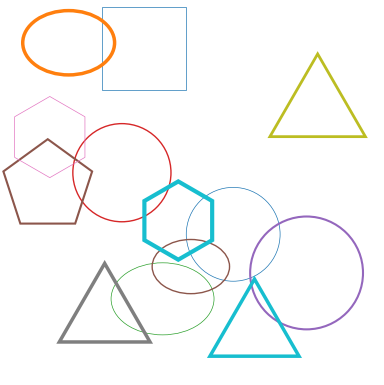[{"shape": "circle", "thickness": 0.5, "radius": 0.61, "center": [0.606, 0.391]}, {"shape": "square", "thickness": 0.5, "radius": 0.54, "center": [0.375, 0.874]}, {"shape": "oval", "thickness": 2.5, "radius": 0.6, "center": [0.178, 0.889]}, {"shape": "oval", "thickness": 0.5, "radius": 0.67, "center": [0.422, 0.224]}, {"shape": "circle", "thickness": 1, "radius": 0.64, "center": [0.317, 0.551]}, {"shape": "circle", "thickness": 1.5, "radius": 0.73, "center": [0.796, 0.291]}, {"shape": "pentagon", "thickness": 1.5, "radius": 0.61, "center": [0.124, 0.517]}, {"shape": "oval", "thickness": 1, "radius": 0.5, "center": [0.496, 0.308]}, {"shape": "hexagon", "thickness": 0.5, "radius": 0.53, "center": [0.129, 0.644]}, {"shape": "triangle", "thickness": 2.5, "radius": 0.68, "center": [0.272, 0.18]}, {"shape": "triangle", "thickness": 2, "radius": 0.72, "center": [0.825, 0.717]}, {"shape": "hexagon", "thickness": 3, "radius": 0.51, "center": [0.463, 0.427]}, {"shape": "triangle", "thickness": 2.5, "radius": 0.67, "center": [0.661, 0.142]}]